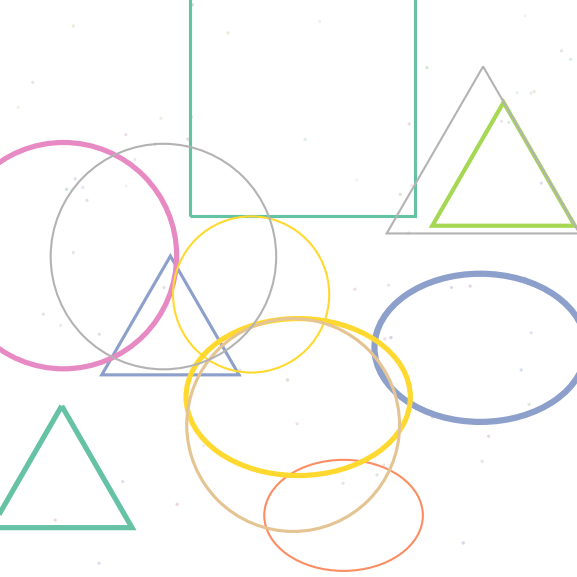[{"shape": "triangle", "thickness": 2.5, "radius": 0.7, "center": [0.107, 0.156]}, {"shape": "square", "thickness": 1.5, "radius": 0.97, "center": [0.524, 0.82]}, {"shape": "oval", "thickness": 1, "radius": 0.69, "center": [0.595, 0.107]}, {"shape": "triangle", "thickness": 1.5, "radius": 0.69, "center": [0.295, 0.419]}, {"shape": "oval", "thickness": 3, "radius": 0.92, "center": [0.832, 0.397]}, {"shape": "circle", "thickness": 2.5, "radius": 0.98, "center": [0.11, 0.556]}, {"shape": "triangle", "thickness": 2, "radius": 0.71, "center": [0.872, 0.679]}, {"shape": "circle", "thickness": 1, "radius": 0.68, "center": [0.435, 0.489]}, {"shape": "oval", "thickness": 2.5, "radius": 0.97, "center": [0.516, 0.312]}, {"shape": "circle", "thickness": 1.5, "radius": 0.92, "center": [0.508, 0.263]}, {"shape": "circle", "thickness": 1, "radius": 0.98, "center": [0.283, 0.555]}, {"shape": "triangle", "thickness": 1, "radius": 0.96, "center": [0.837, 0.691]}]